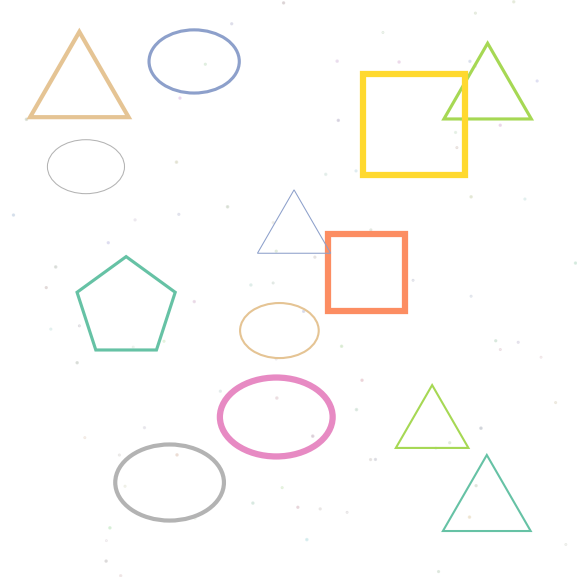[{"shape": "pentagon", "thickness": 1.5, "radius": 0.45, "center": [0.218, 0.465]}, {"shape": "triangle", "thickness": 1, "radius": 0.44, "center": [0.843, 0.123]}, {"shape": "square", "thickness": 3, "radius": 0.34, "center": [0.635, 0.527]}, {"shape": "triangle", "thickness": 0.5, "radius": 0.37, "center": [0.509, 0.597]}, {"shape": "oval", "thickness": 1.5, "radius": 0.39, "center": [0.336, 0.893]}, {"shape": "oval", "thickness": 3, "radius": 0.49, "center": [0.478, 0.277]}, {"shape": "triangle", "thickness": 1.5, "radius": 0.44, "center": [0.844, 0.837]}, {"shape": "triangle", "thickness": 1, "radius": 0.36, "center": [0.748, 0.26]}, {"shape": "square", "thickness": 3, "radius": 0.44, "center": [0.717, 0.784]}, {"shape": "oval", "thickness": 1, "radius": 0.34, "center": [0.484, 0.427]}, {"shape": "triangle", "thickness": 2, "radius": 0.49, "center": [0.137, 0.845]}, {"shape": "oval", "thickness": 2, "radius": 0.47, "center": [0.294, 0.164]}, {"shape": "oval", "thickness": 0.5, "radius": 0.33, "center": [0.149, 0.711]}]